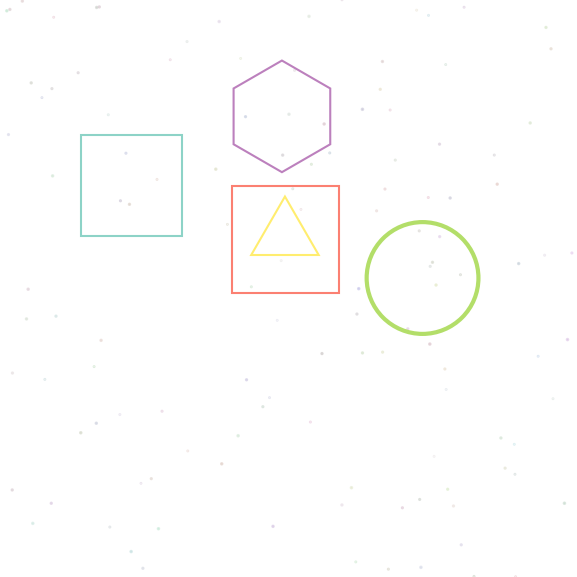[{"shape": "square", "thickness": 1, "radius": 0.44, "center": [0.228, 0.678]}, {"shape": "square", "thickness": 1, "radius": 0.46, "center": [0.494, 0.585]}, {"shape": "circle", "thickness": 2, "radius": 0.48, "center": [0.732, 0.518]}, {"shape": "hexagon", "thickness": 1, "radius": 0.48, "center": [0.488, 0.798]}, {"shape": "triangle", "thickness": 1, "radius": 0.34, "center": [0.493, 0.591]}]